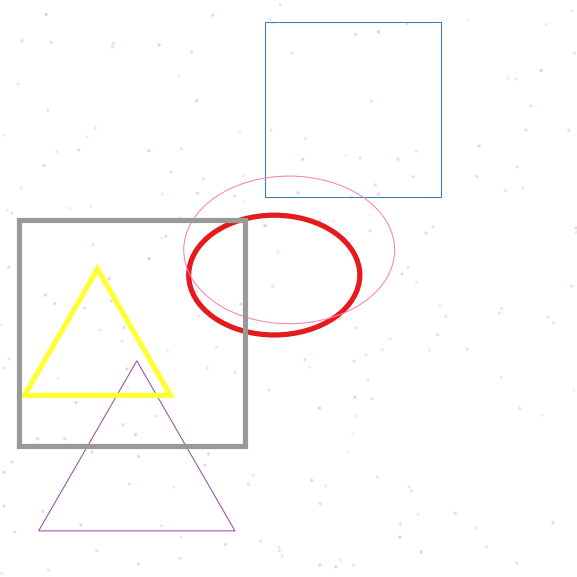[{"shape": "oval", "thickness": 2.5, "radius": 0.74, "center": [0.475, 0.523]}, {"shape": "square", "thickness": 0.5, "radius": 0.76, "center": [0.611, 0.809]}, {"shape": "triangle", "thickness": 0.5, "radius": 0.98, "center": [0.237, 0.178]}, {"shape": "triangle", "thickness": 2.5, "radius": 0.73, "center": [0.169, 0.387]}, {"shape": "oval", "thickness": 0.5, "radius": 0.91, "center": [0.501, 0.566]}, {"shape": "square", "thickness": 2.5, "radius": 0.98, "center": [0.229, 0.423]}]